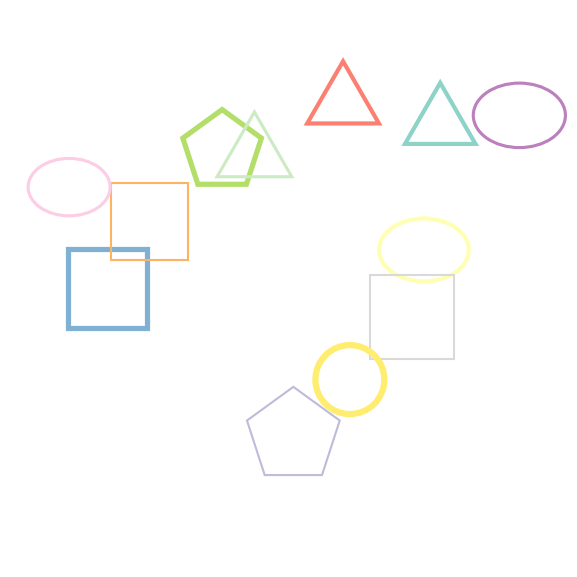[{"shape": "triangle", "thickness": 2, "radius": 0.35, "center": [0.762, 0.785]}, {"shape": "oval", "thickness": 2, "radius": 0.39, "center": [0.734, 0.566]}, {"shape": "pentagon", "thickness": 1, "radius": 0.42, "center": [0.508, 0.245]}, {"shape": "triangle", "thickness": 2, "radius": 0.36, "center": [0.594, 0.821]}, {"shape": "square", "thickness": 2.5, "radius": 0.34, "center": [0.186, 0.499]}, {"shape": "square", "thickness": 1, "radius": 0.33, "center": [0.259, 0.615]}, {"shape": "pentagon", "thickness": 2.5, "radius": 0.36, "center": [0.385, 0.738]}, {"shape": "oval", "thickness": 1.5, "radius": 0.36, "center": [0.12, 0.675]}, {"shape": "square", "thickness": 1, "radius": 0.36, "center": [0.713, 0.45]}, {"shape": "oval", "thickness": 1.5, "radius": 0.4, "center": [0.899, 0.799]}, {"shape": "triangle", "thickness": 1.5, "radius": 0.37, "center": [0.441, 0.73]}, {"shape": "circle", "thickness": 3, "radius": 0.3, "center": [0.606, 0.342]}]